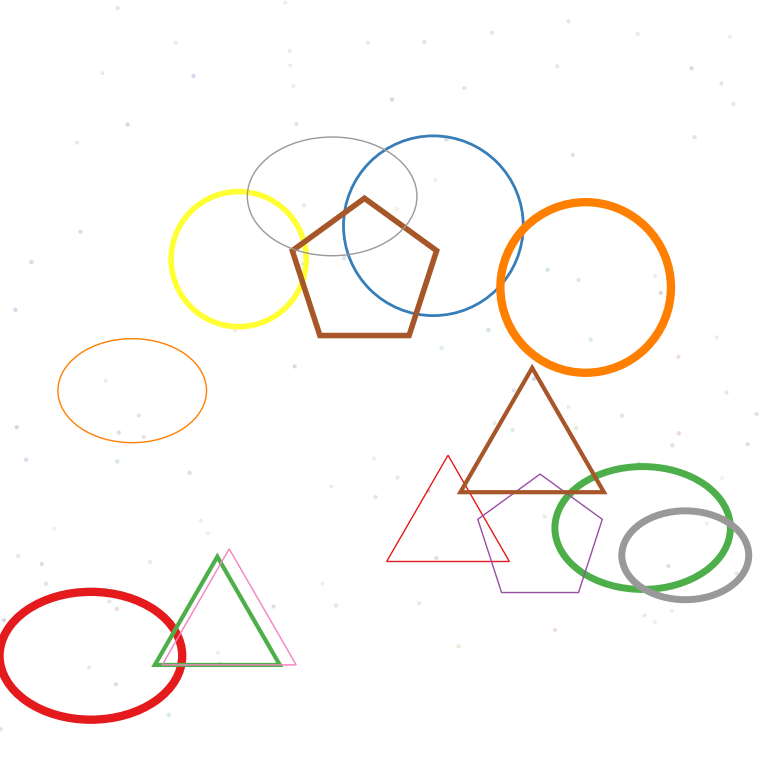[{"shape": "oval", "thickness": 3, "radius": 0.59, "center": [0.118, 0.148]}, {"shape": "triangle", "thickness": 0.5, "radius": 0.46, "center": [0.582, 0.317]}, {"shape": "circle", "thickness": 1, "radius": 0.58, "center": [0.563, 0.707]}, {"shape": "triangle", "thickness": 1.5, "radius": 0.47, "center": [0.282, 0.183]}, {"shape": "oval", "thickness": 2.5, "radius": 0.57, "center": [0.835, 0.314]}, {"shape": "pentagon", "thickness": 0.5, "radius": 0.43, "center": [0.701, 0.299]}, {"shape": "circle", "thickness": 3, "radius": 0.55, "center": [0.761, 0.627]}, {"shape": "oval", "thickness": 0.5, "radius": 0.48, "center": [0.172, 0.493]}, {"shape": "circle", "thickness": 2, "radius": 0.44, "center": [0.31, 0.663]}, {"shape": "pentagon", "thickness": 2, "radius": 0.49, "center": [0.473, 0.644]}, {"shape": "triangle", "thickness": 1.5, "radius": 0.54, "center": [0.691, 0.415]}, {"shape": "triangle", "thickness": 0.5, "radius": 0.5, "center": [0.298, 0.187]}, {"shape": "oval", "thickness": 2.5, "radius": 0.41, "center": [0.89, 0.279]}, {"shape": "oval", "thickness": 0.5, "radius": 0.55, "center": [0.431, 0.745]}]